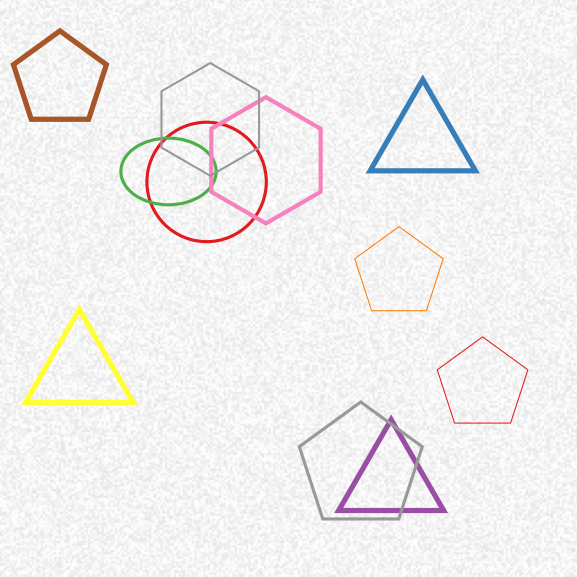[{"shape": "pentagon", "thickness": 0.5, "radius": 0.41, "center": [0.836, 0.333]}, {"shape": "circle", "thickness": 1.5, "radius": 0.52, "center": [0.358, 0.684]}, {"shape": "triangle", "thickness": 2.5, "radius": 0.53, "center": [0.732, 0.756]}, {"shape": "oval", "thickness": 1.5, "radius": 0.41, "center": [0.292, 0.702]}, {"shape": "triangle", "thickness": 2.5, "radius": 0.52, "center": [0.677, 0.168]}, {"shape": "pentagon", "thickness": 0.5, "radius": 0.4, "center": [0.691, 0.526]}, {"shape": "triangle", "thickness": 2.5, "radius": 0.54, "center": [0.137, 0.356]}, {"shape": "pentagon", "thickness": 2.5, "radius": 0.42, "center": [0.104, 0.861]}, {"shape": "hexagon", "thickness": 2, "radius": 0.55, "center": [0.461, 0.722]}, {"shape": "pentagon", "thickness": 1.5, "radius": 0.56, "center": [0.625, 0.191]}, {"shape": "hexagon", "thickness": 1, "radius": 0.49, "center": [0.364, 0.792]}]